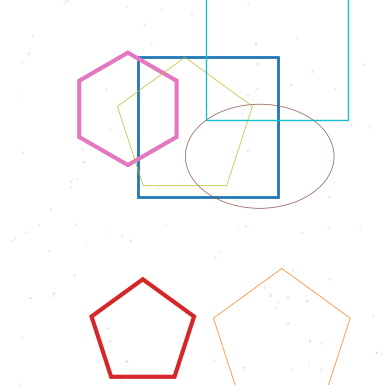[{"shape": "square", "thickness": 2, "radius": 0.91, "center": [0.54, 0.669]}, {"shape": "pentagon", "thickness": 0.5, "radius": 0.93, "center": [0.732, 0.116]}, {"shape": "pentagon", "thickness": 3, "radius": 0.7, "center": [0.371, 0.135]}, {"shape": "oval", "thickness": 0.5, "radius": 0.97, "center": [0.675, 0.594]}, {"shape": "hexagon", "thickness": 3, "radius": 0.73, "center": [0.332, 0.717]}, {"shape": "pentagon", "thickness": 0.5, "radius": 0.92, "center": [0.48, 0.667]}, {"shape": "square", "thickness": 1, "radius": 0.92, "center": [0.72, 0.873]}]